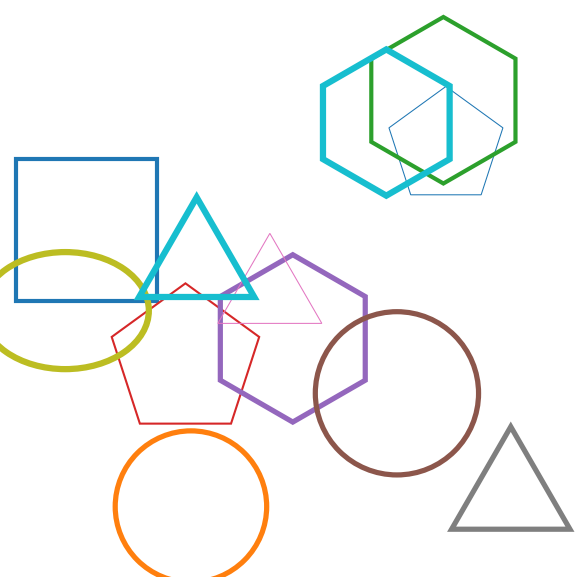[{"shape": "square", "thickness": 2, "radius": 0.61, "center": [0.15, 0.601]}, {"shape": "pentagon", "thickness": 0.5, "radius": 0.52, "center": [0.772, 0.746]}, {"shape": "circle", "thickness": 2.5, "radius": 0.66, "center": [0.331, 0.122]}, {"shape": "hexagon", "thickness": 2, "radius": 0.72, "center": [0.768, 0.826]}, {"shape": "pentagon", "thickness": 1, "radius": 0.67, "center": [0.321, 0.374]}, {"shape": "hexagon", "thickness": 2.5, "radius": 0.72, "center": [0.507, 0.413]}, {"shape": "circle", "thickness": 2.5, "radius": 0.71, "center": [0.687, 0.318]}, {"shape": "triangle", "thickness": 0.5, "radius": 0.52, "center": [0.467, 0.491]}, {"shape": "triangle", "thickness": 2.5, "radius": 0.59, "center": [0.884, 0.142]}, {"shape": "oval", "thickness": 3, "radius": 0.72, "center": [0.113, 0.461]}, {"shape": "hexagon", "thickness": 3, "radius": 0.63, "center": [0.669, 0.787]}, {"shape": "triangle", "thickness": 3, "radius": 0.58, "center": [0.341, 0.542]}]